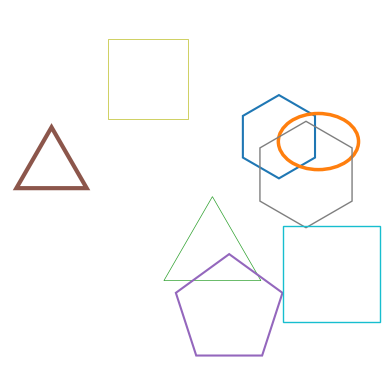[{"shape": "hexagon", "thickness": 1.5, "radius": 0.54, "center": [0.725, 0.645]}, {"shape": "oval", "thickness": 2.5, "radius": 0.52, "center": [0.827, 0.632]}, {"shape": "triangle", "thickness": 0.5, "radius": 0.73, "center": [0.552, 0.344]}, {"shape": "pentagon", "thickness": 1.5, "radius": 0.73, "center": [0.595, 0.194]}, {"shape": "triangle", "thickness": 3, "radius": 0.53, "center": [0.134, 0.564]}, {"shape": "hexagon", "thickness": 1, "radius": 0.69, "center": [0.795, 0.547]}, {"shape": "square", "thickness": 0.5, "radius": 0.52, "center": [0.383, 0.795]}, {"shape": "square", "thickness": 1, "radius": 0.62, "center": [0.861, 0.288]}]